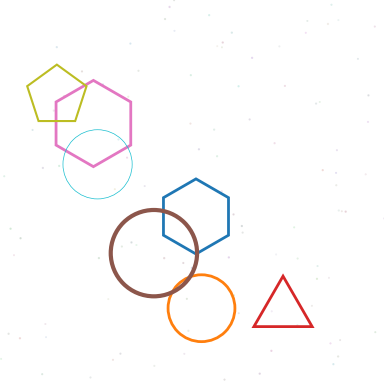[{"shape": "hexagon", "thickness": 2, "radius": 0.49, "center": [0.509, 0.438]}, {"shape": "circle", "thickness": 2, "radius": 0.43, "center": [0.523, 0.199]}, {"shape": "triangle", "thickness": 2, "radius": 0.44, "center": [0.735, 0.195]}, {"shape": "circle", "thickness": 3, "radius": 0.56, "center": [0.4, 0.342]}, {"shape": "hexagon", "thickness": 2, "radius": 0.56, "center": [0.243, 0.679]}, {"shape": "pentagon", "thickness": 1.5, "radius": 0.4, "center": [0.148, 0.751]}, {"shape": "circle", "thickness": 0.5, "radius": 0.45, "center": [0.253, 0.573]}]